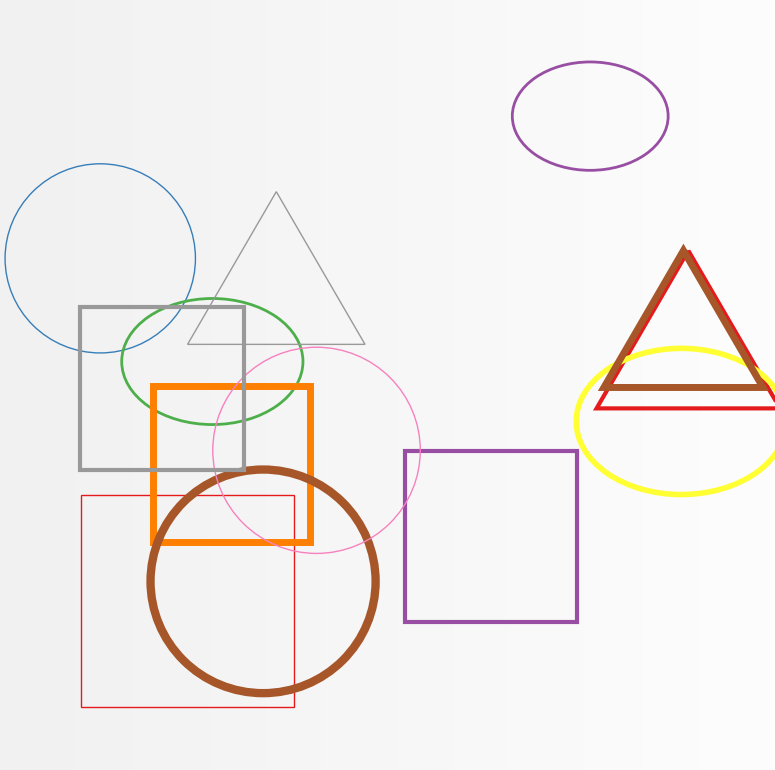[{"shape": "triangle", "thickness": 1.5, "radius": 0.68, "center": [0.888, 0.538]}, {"shape": "square", "thickness": 0.5, "radius": 0.69, "center": [0.242, 0.219]}, {"shape": "circle", "thickness": 0.5, "radius": 0.61, "center": [0.129, 0.664]}, {"shape": "oval", "thickness": 1, "radius": 0.58, "center": [0.274, 0.53]}, {"shape": "square", "thickness": 1.5, "radius": 0.56, "center": [0.634, 0.304]}, {"shape": "oval", "thickness": 1, "radius": 0.5, "center": [0.762, 0.849]}, {"shape": "square", "thickness": 2.5, "radius": 0.51, "center": [0.299, 0.398]}, {"shape": "oval", "thickness": 2, "radius": 0.68, "center": [0.879, 0.453]}, {"shape": "circle", "thickness": 3, "radius": 0.73, "center": [0.339, 0.245]}, {"shape": "triangle", "thickness": 2.5, "radius": 0.59, "center": [0.882, 0.556]}, {"shape": "circle", "thickness": 0.5, "radius": 0.67, "center": [0.408, 0.415]}, {"shape": "square", "thickness": 1.5, "radius": 0.53, "center": [0.209, 0.495]}, {"shape": "triangle", "thickness": 0.5, "radius": 0.66, "center": [0.357, 0.619]}]